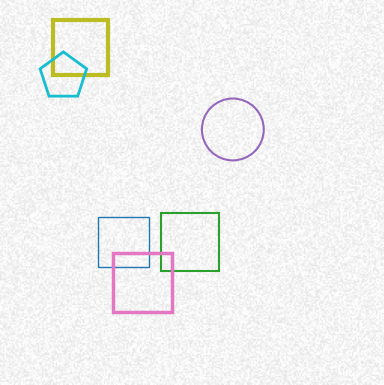[{"shape": "square", "thickness": 1, "radius": 0.33, "center": [0.32, 0.372]}, {"shape": "square", "thickness": 1.5, "radius": 0.38, "center": [0.493, 0.372]}, {"shape": "circle", "thickness": 1.5, "radius": 0.4, "center": [0.605, 0.664]}, {"shape": "square", "thickness": 2.5, "radius": 0.38, "center": [0.37, 0.265]}, {"shape": "square", "thickness": 3, "radius": 0.36, "center": [0.21, 0.877]}, {"shape": "pentagon", "thickness": 2, "radius": 0.32, "center": [0.165, 0.802]}]